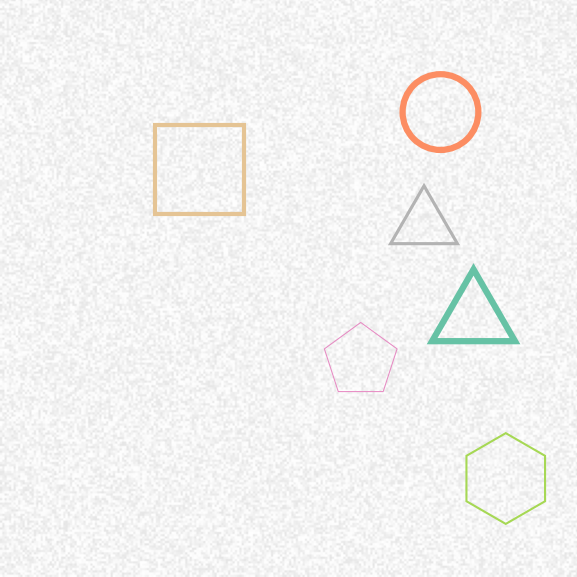[{"shape": "triangle", "thickness": 3, "radius": 0.41, "center": [0.82, 0.45]}, {"shape": "circle", "thickness": 3, "radius": 0.33, "center": [0.763, 0.805]}, {"shape": "pentagon", "thickness": 0.5, "radius": 0.33, "center": [0.625, 0.375]}, {"shape": "hexagon", "thickness": 1, "radius": 0.39, "center": [0.876, 0.171]}, {"shape": "square", "thickness": 2, "radius": 0.39, "center": [0.346, 0.706]}, {"shape": "triangle", "thickness": 1.5, "radius": 0.33, "center": [0.734, 0.611]}]